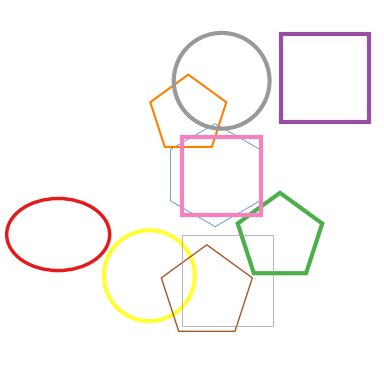[{"shape": "oval", "thickness": 2.5, "radius": 0.67, "center": [0.151, 0.391]}, {"shape": "hexagon", "thickness": 0.5, "radius": 0.67, "center": [0.559, 0.545]}, {"shape": "pentagon", "thickness": 3, "radius": 0.58, "center": [0.727, 0.384]}, {"shape": "square", "thickness": 3, "radius": 0.57, "center": [0.844, 0.796]}, {"shape": "pentagon", "thickness": 1.5, "radius": 0.52, "center": [0.489, 0.702]}, {"shape": "circle", "thickness": 3, "radius": 0.59, "center": [0.388, 0.284]}, {"shape": "pentagon", "thickness": 1, "radius": 0.62, "center": [0.537, 0.24]}, {"shape": "square", "thickness": 3, "radius": 0.51, "center": [0.575, 0.542]}, {"shape": "square", "thickness": 0.5, "radius": 0.59, "center": [0.591, 0.271]}, {"shape": "circle", "thickness": 3, "radius": 0.62, "center": [0.576, 0.79]}]